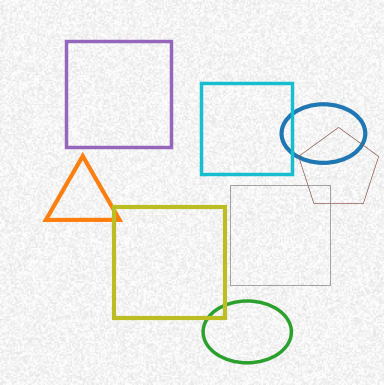[{"shape": "oval", "thickness": 3, "radius": 0.54, "center": [0.84, 0.653]}, {"shape": "triangle", "thickness": 3, "radius": 0.55, "center": [0.215, 0.484]}, {"shape": "oval", "thickness": 2.5, "radius": 0.57, "center": [0.642, 0.138]}, {"shape": "square", "thickness": 2.5, "radius": 0.69, "center": [0.308, 0.756]}, {"shape": "pentagon", "thickness": 0.5, "radius": 0.55, "center": [0.88, 0.56]}, {"shape": "square", "thickness": 0.5, "radius": 0.65, "center": [0.727, 0.389]}, {"shape": "square", "thickness": 3, "radius": 0.72, "center": [0.441, 0.318]}, {"shape": "square", "thickness": 2.5, "radius": 0.59, "center": [0.64, 0.667]}]